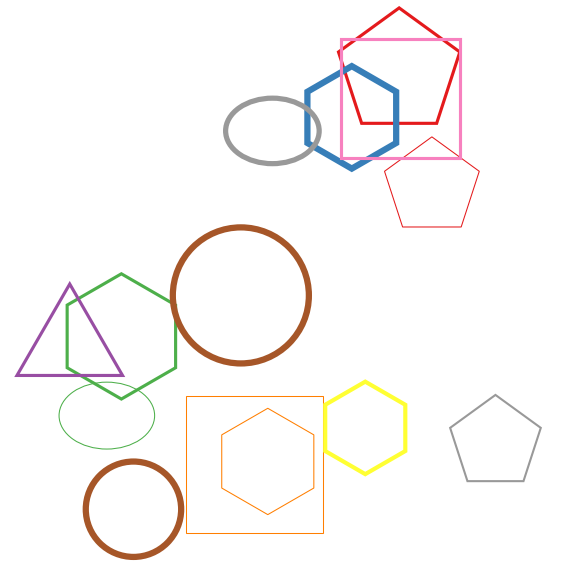[{"shape": "pentagon", "thickness": 1.5, "radius": 0.55, "center": [0.691, 0.875]}, {"shape": "pentagon", "thickness": 0.5, "radius": 0.43, "center": [0.748, 0.676]}, {"shape": "hexagon", "thickness": 3, "radius": 0.44, "center": [0.609, 0.796]}, {"shape": "oval", "thickness": 0.5, "radius": 0.41, "center": [0.185, 0.279]}, {"shape": "hexagon", "thickness": 1.5, "radius": 0.54, "center": [0.21, 0.417]}, {"shape": "triangle", "thickness": 1.5, "radius": 0.53, "center": [0.121, 0.402]}, {"shape": "hexagon", "thickness": 0.5, "radius": 0.46, "center": [0.464, 0.2]}, {"shape": "square", "thickness": 0.5, "radius": 0.59, "center": [0.44, 0.195]}, {"shape": "hexagon", "thickness": 2, "radius": 0.4, "center": [0.632, 0.258]}, {"shape": "circle", "thickness": 3, "radius": 0.59, "center": [0.417, 0.488]}, {"shape": "circle", "thickness": 3, "radius": 0.41, "center": [0.231, 0.117]}, {"shape": "square", "thickness": 1.5, "radius": 0.52, "center": [0.693, 0.828]}, {"shape": "pentagon", "thickness": 1, "radius": 0.41, "center": [0.858, 0.233]}, {"shape": "oval", "thickness": 2.5, "radius": 0.4, "center": [0.472, 0.772]}]